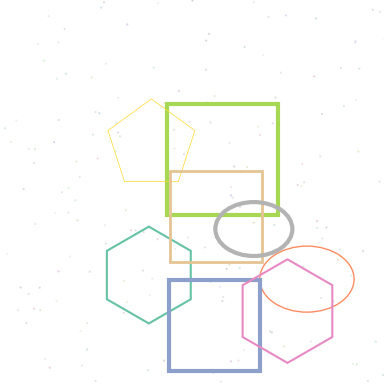[{"shape": "hexagon", "thickness": 1.5, "radius": 0.63, "center": [0.387, 0.286]}, {"shape": "oval", "thickness": 1, "radius": 0.61, "center": [0.797, 0.275]}, {"shape": "square", "thickness": 3, "radius": 0.59, "center": [0.558, 0.154]}, {"shape": "hexagon", "thickness": 1.5, "radius": 0.67, "center": [0.747, 0.192]}, {"shape": "square", "thickness": 3, "radius": 0.72, "center": [0.578, 0.586]}, {"shape": "pentagon", "thickness": 0.5, "radius": 0.59, "center": [0.393, 0.624]}, {"shape": "square", "thickness": 2, "radius": 0.6, "center": [0.56, 0.437]}, {"shape": "oval", "thickness": 3, "radius": 0.5, "center": [0.659, 0.405]}]